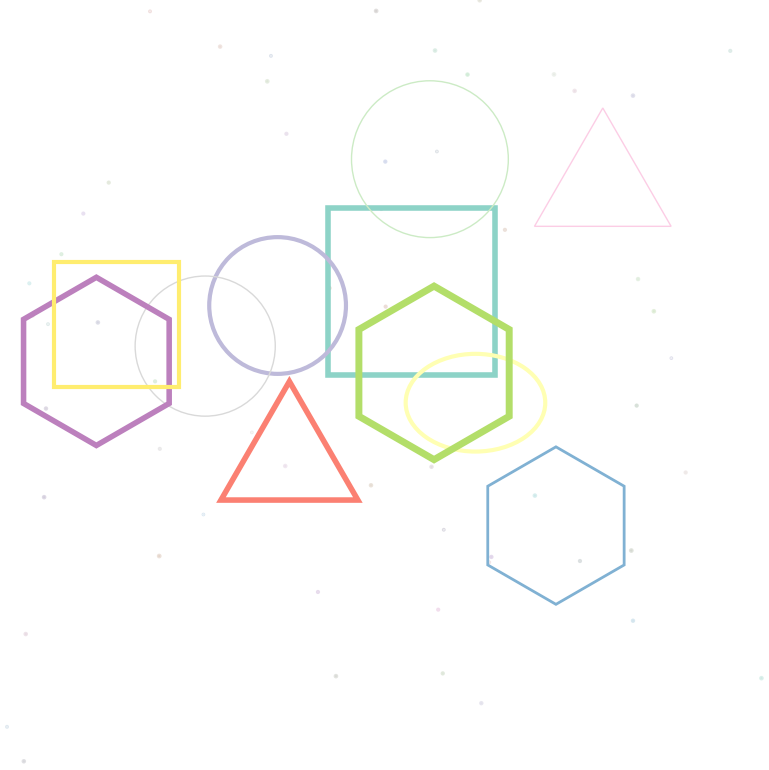[{"shape": "square", "thickness": 2, "radius": 0.54, "center": [0.534, 0.621]}, {"shape": "oval", "thickness": 1.5, "radius": 0.45, "center": [0.617, 0.477]}, {"shape": "circle", "thickness": 1.5, "radius": 0.44, "center": [0.361, 0.603]}, {"shape": "triangle", "thickness": 2, "radius": 0.51, "center": [0.376, 0.402]}, {"shape": "hexagon", "thickness": 1, "radius": 0.51, "center": [0.722, 0.317]}, {"shape": "hexagon", "thickness": 2.5, "radius": 0.56, "center": [0.564, 0.516]}, {"shape": "triangle", "thickness": 0.5, "radius": 0.51, "center": [0.783, 0.757]}, {"shape": "circle", "thickness": 0.5, "radius": 0.45, "center": [0.266, 0.551]}, {"shape": "hexagon", "thickness": 2, "radius": 0.55, "center": [0.125, 0.531]}, {"shape": "circle", "thickness": 0.5, "radius": 0.51, "center": [0.558, 0.793]}, {"shape": "square", "thickness": 1.5, "radius": 0.41, "center": [0.151, 0.579]}]